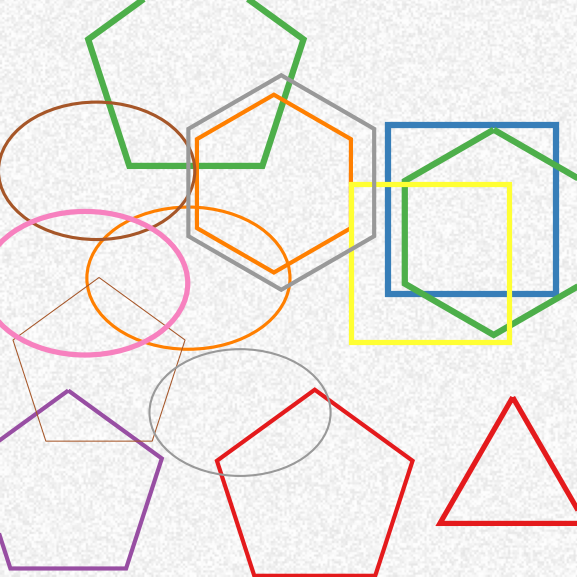[{"shape": "triangle", "thickness": 2.5, "radius": 0.73, "center": [0.888, 0.166]}, {"shape": "pentagon", "thickness": 2, "radius": 0.89, "center": [0.545, 0.146]}, {"shape": "square", "thickness": 3, "radius": 0.73, "center": [0.817, 0.636]}, {"shape": "pentagon", "thickness": 3, "radius": 0.98, "center": [0.339, 0.87]}, {"shape": "hexagon", "thickness": 3, "radius": 0.89, "center": [0.855, 0.597]}, {"shape": "pentagon", "thickness": 2, "radius": 0.85, "center": [0.118, 0.153]}, {"shape": "hexagon", "thickness": 2, "radius": 0.77, "center": [0.474, 0.681]}, {"shape": "oval", "thickness": 1.5, "radius": 0.88, "center": [0.326, 0.517]}, {"shape": "square", "thickness": 2.5, "radius": 0.69, "center": [0.744, 0.544]}, {"shape": "oval", "thickness": 1.5, "radius": 0.85, "center": [0.167, 0.703]}, {"shape": "pentagon", "thickness": 0.5, "radius": 0.78, "center": [0.171, 0.362]}, {"shape": "oval", "thickness": 2.5, "radius": 0.89, "center": [0.148, 0.509]}, {"shape": "oval", "thickness": 1, "radius": 0.78, "center": [0.416, 0.285]}, {"shape": "hexagon", "thickness": 2, "radius": 0.93, "center": [0.487, 0.683]}]